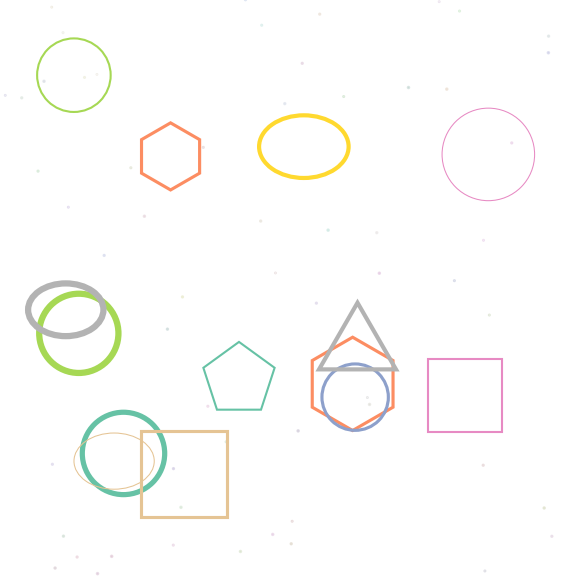[{"shape": "pentagon", "thickness": 1, "radius": 0.32, "center": [0.414, 0.342]}, {"shape": "circle", "thickness": 2.5, "radius": 0.36, "center": [0.214, 0.214]}, {"shape": "hexagon", "thickness": 1.5, "radius": 0.29, "center": [0.295, 0.728]}, {"shape": "hexagon", "thickness": 1.5, "radius": 0.4, "center": [0.611, 0.334]}, {"shape": "circle", "thickness": 1.5, "radius": 0.29, "center": [0.615, 0.311]}, {"shape": "circle", "thickness": 0.5, "radius": 0.4, "center": [0.846, 0.732]}, {"shape": "square", "thickness": 1, "radius": 0.32, "center": [0.805, 0.314]}, {"shape": "circle", "thickness": 1, "radius": 0.32, "center": [0.128, 0.869]}, {"shape": "circle", "thickness": 3, "radius": 0.34, "center": [0.136, 0.422]}, {"shape": "oval", "thickness": 2, "radius": 0.39, "center": [0.526, 0.745]}, {"shape": "square", "thickness": 1.5, "radius": 0.37, "center": [0.318, 0.178]}, {"shape": "oval", "thickness": 0.5, "radius": 0.35, "center": [0.198, 0.201]}, {"shape": "oval", "thickness": 3, "radius": 0.33, "center": [0.114, 0.463]}, {"shape": "triangle", "thickness": 2, "radius": 0.38, "center": [0.619, 0.398]}]